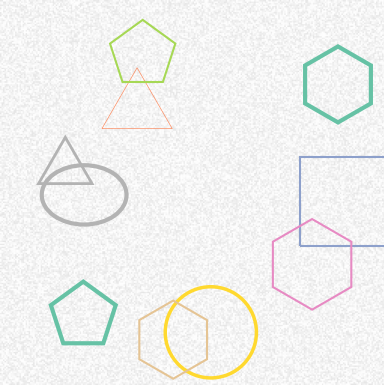[{"shape": "hexagon", "thickness": 3, "radius": 0.49, "center": [0.878, 0.781]}, {"shape": "pentagon", "thickness": 3, "radius": 0.44, "center": [0.216, 0.18]}, {"shape": "triangle", "thickness": 0.5, "radius": 0.53, "center": [0.356, 0.719]}, {"shape": "square", "thickness": 1.5, "radius": 0.58, "center": [0.894, 0.476]}, {"shape": "hexagon", "thickness": 1.5, "radius": 0.59, "center": [0.811, 0.313]}, {"shape": "pentagon", "thickness": 1.5, "radius": 0.45, "center": [0.371, 0.859]}, {"shape": "circle", "thickness": 2.5, "radius": 0.59, "center": [0.548, 0.137]}, {"shape": "hexagon", "thickness": 1.5, "radius": 0.51, "center": [0.45, 0.118]}, {"shape": "triangle", "thickness": 2, "radius": 0.4, "center": [0.17, 0.563]}, {"shape": "oval", "thickness": 3, "radius": 0.55, "center": [0.219, 0.494]}]